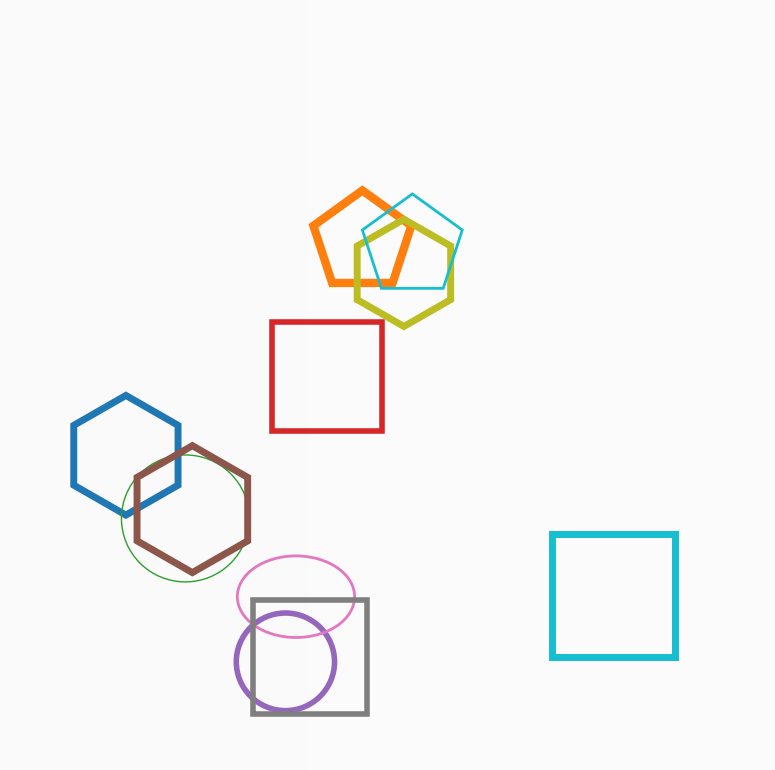[{"shape": "hexagon", "thickness": 2.5, "radius": 0.39, "center": [0.162, 0.409]}, {"shape": "pentagon", "thickness": 3, "radius": 0.33, "center": [0.468, 0.686]}, {"shape": "circle", "thickness": 0.5, "radius": 0.41, "center": [0.239, 0.327]}, {"shape": "square", "thickness": 2, "radius": 0.35, "center": [0.422, 0.511]}, {"shape": "circle", "thickness": 2, "radius": 0.32, "center": [0.368, 0.141]}, {"shape": "hexagon", "thickness": 2.5, "radius": 0.41, "center": [0.248, 0.339]}, {"shape": "oval", "thickness": 1, "radius": 0.38, "center": [0.382, 0.225]}, {"shape": "square", "thickness": 2, "radius": 0.37, "center": [0.4, 0.147]}, {"shape": "hexagon", "thickness": 2.5, "radius": 0.35, "center": [0.521, 0.646]}, {"shape": "pentagon", "thickness": 1, "radius": 0.34, "center": [0.532, 0.68]}, {"shape": "square", "thickness": 2.5, "radius": 0.4, "center": [0.792, 0.227]}]